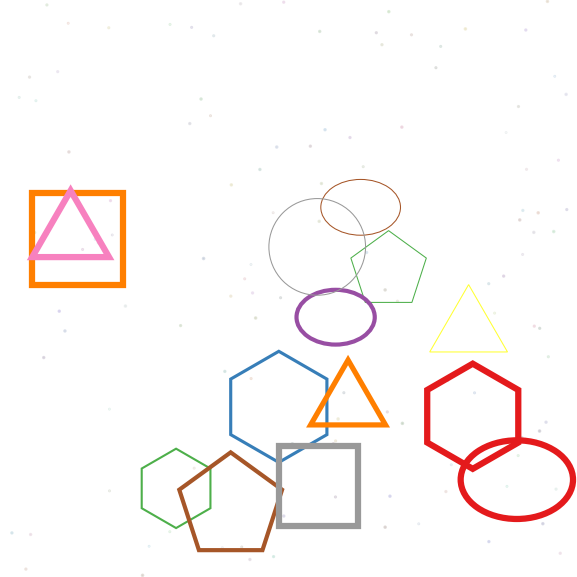[{"shape": "hexagon", "thickness": 3, "radius": 0.46, "center": [0.819, 0.278]}, {"shape": "oval", "thickness": 3, "radius": 0.49, "center": [0.895, 0.169]}, {"shape": "hexagon", "thickness": 1.5, "radius": 0.48, "center": [0.483, 0.295]}, {"shape": "pentagon", "thickness": 0.5, "radius": 0.34, "center": [0.673, 0.531]}, {"shape": "hexagon", "thickness": 1, "radius": 0.34, "center": [0.305, 0.153]}, {"shape": "oval", "thickness": 2, "radius": 0.34, "center": [0.581, 0.45]}, {"shape": "triangle", "thickness": 2.5, "radius": 0.37, "center": [0.603, 0.301]}, {"shape": "square", "thickness": 3, "radius": 0.4, "center": [0.134, 0.585]}, {"shape": "triangle", "thickness": 0.5, "radius": 0.39, "center": [0.811, 0.429]}, {"shape": "pentagon", "thickness": 2, "radius": 0.47, "center": [0.399, 0.122]}, {"shape": "oval", "thickness": 0.5, "radius": 0.34, "center": [0.625, 0.64]}, {"shape": "triangle", "thickness": 3, "radius": 0.38, "center": [0.122, 0.592]}, {"shape": "circle", "thickness": 0.5, "radius": 0.42, "center": [0.549, 0.572]}, {"shape": "square", "thickness": 3, "radius": 0.34, "center": [0.552, 0.158]}]